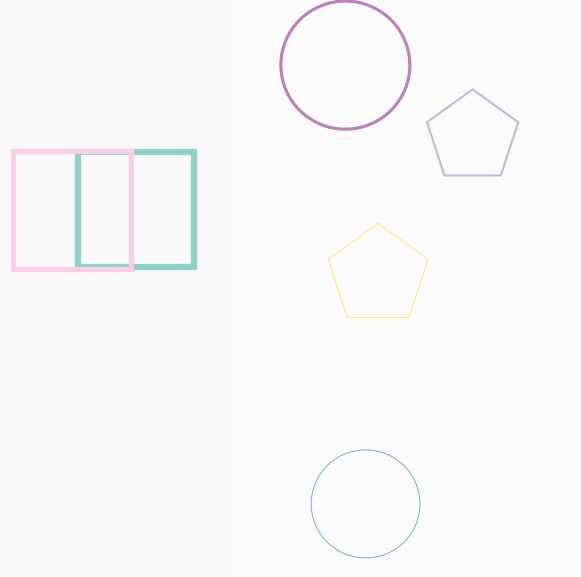[{"shape": "square", "thickness": 3, "radius": 0.5, "center": [0.235, 0.637]}, {"shape": "pentagon", "thickness": 1, "radius": 0.41, "center": [0.813, 0.762]}, {"shape": "circle", "thickness": 0.5, "radius": 0.47, "center": [0.629, 0.127]}, {"shape": "square", "thickness": 2.5, "radius": 0.51, "center": [0.124, 0.635]}, {"shape": "circle", "thickness": 1.5, "radius": 0.55, "center": [0.594, 0.886]}, {"shape": "pentagon", "thickness": 0.5, "radius": 0.45, "center": [0.651, 0.522]}]